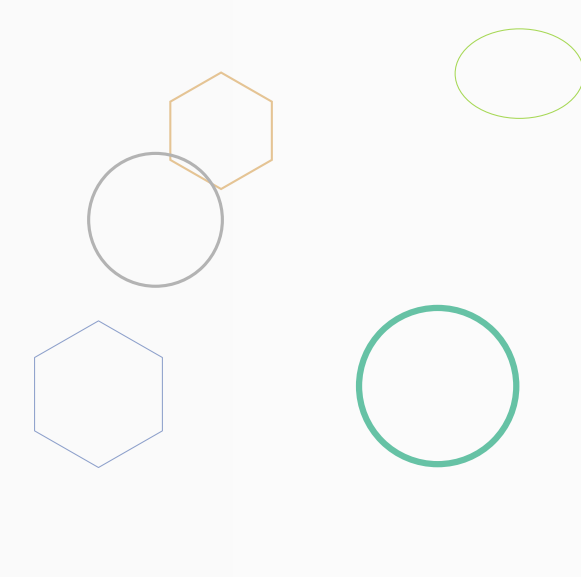[{"shape": "circle", "thickness": 3, "radius": 0.68, "center": [0.753, 0.331]}, {"shape": "hexagon", "thickness": 0.5, "radius": 0.63, "center": [0.169, 0.317]}, {"shape": "oval", "thickness": 0.5, "radius": 0.55, "center": [0.894, 0.872]}, {"shape": "hexagon", "thickness": 1, "radius": 0.5, "center": [0.38, 0.773]}, {"shape": "circle", "thickness": 1.5, "radius": 0.58, "center": [0.268, 0.618]}]